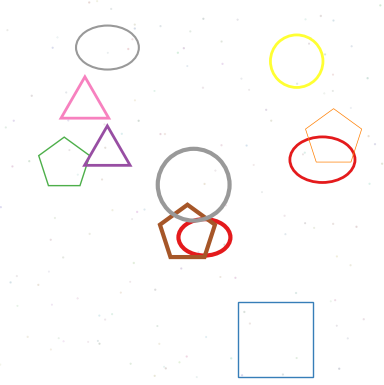[{"shape": "oval", "thickness": 3, "radius": 0.34, "center": [0.531, 0.383]}, {"shape": "oval", "thickness": 2, "radius": 0.42, "center": [0.838, 0.585]}, {"shape": "square", "thickness": 1, "radius": 0.49, "center": [0.716, 0.117]}, {"shape": "pentagon", "thickness": 1, "radius": 0.35, "center": [0.167, 0.574]}, {"shape": "triangle", "thickness": 2, "radius": 0.34, "center": [0.279, 0.605]}, {"shape": "pentagon", "thickness": 0.5, "radius": 0.38, "center": [0.866, 0.641]}, {"shape": "circle", "thickness": 2, "radius": 0.34, "center": [0.771, 0.841]}, {"shape": "pentagon", "thickness": 3, "radius": 0.38, "center": [0.487, 0.393]}, {"shape": "triangle", "thickness": 2, "radius": 0.36, "center": [0.221, 0.729]}, {"shape": "oval", "thickness": 1.5, "radius": 0.41, "center": [0.279, 0.876]}, {"shape": "circle", "thickness": 3, "radius": 0.47, "center": [0.503, 0.52]}]